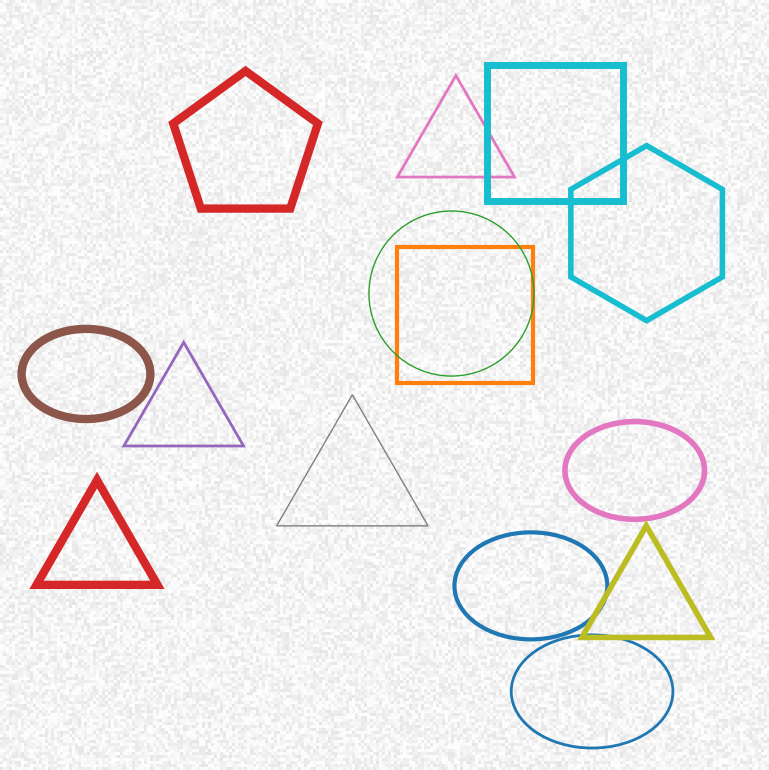[{"shape": "oval", "thickness": 1.5, "radius": 0.5, "center": [0.689, 0.239]}, {"shape": "oval", "thickness": 1, "radius": 0.52, "center": [0.769, 0.102]}, {"shape": "square", "thickness": 1.5, "radius": 0.44, "center": [0.604, 0.591]}, {"shape": "circle", "thickness": 0.5, "radius": 0.54, "center": [0.586, 0.619]}, {"shape": "pentagon", "thickness": 3, "radius": 0.49, "center": [0.319, 0.809]}, {"shape": "triangle", "thickness": 3, "radius": 0.45, "center": [0.126, 0.286]}, {"shape": "triangle", "thickness": 1, "radius": 0.45, "center": [0.239, 0.466]}, {"shape": "oval", "thickness": 3, "radius": 0.42, "center": [0.112, 0.514]}, {"shape": "oval", "thickness": 2, "radius": 0.45, "center": [0.824, 0.389]}, {"shape": "triangle", "thickness": 1, "radius": 0.44, "center": [0.592, 0.814]}, {"shape": "triangle", "thickness": 0.5, "radius": 0.57, "center": [0.458, 0.374]}, {"shape": "triangle", "thickness": 2, "radius": 0.48, "center": [0.839, 0.22]}, {"shape": "hexagon", "thickness": 2, "radius": 0.57, "center": [0.84, 0.697]}, {"shape": "square", "thickness": 2.5, "radius": 0.44, "center": [0.72, 0.827]}]